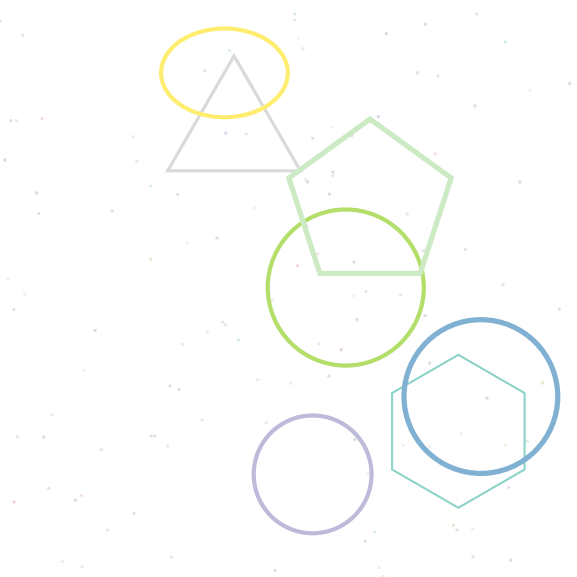[{"shape": "hexagon", "thickness": 1, "radius": 0.66, "center": [0.794, 0.252]}, {"shape": "circle", "thickness": 2, "radius": 0.51, "center": [0.541, 0.178]}, {"shape": "circle", "thickness": 2.5, "radius": 0.67, "center": [0.833, 0.312]}, {"shape": "circle", "thickness": 2, "radius": 0.68, "center": [0.599, 0.501]}, {"shape": "triangle", "thickness": 1.5, "radius": 0.66, "center": [0.405, 0.77]}, {"shape": "pentagon", "thickness": 2.5, "radius": 0.74, "center": [0.641, 0.645]}, {"shape": "oval", "thickness": 2, "radius": 0.55, "center": [0.389, 0.873]}]